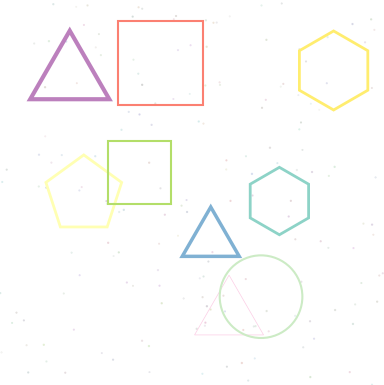[{"shape": "hexagon", "thickness": 2, "radius": 0.44, "center": [0.726, 0.478]}, {"shape": "pentagon", "thickness": 2, "radius": 0.52, "center": [0.218, 0.494]}, {"shape": "square", "thickness": 1.5, "radius": 0.55, "center": [0.417, 0.837]}, {"shape": "triangle", "thickness": 2.5, "radius": 0.43, "center": [0.547, 0.377]}, {"shape": "square", "thickness": 1.5, "radius": 0.41, "center": [0.362, 0.551]}, {"shape": "triangle", "thickness": 0.5, "radius": 0.52, "center": [0.595, 0.182]}, {"shape": "triangle", "thickness": 3, "radius": 0.59, "center": [0.181, 0.802]}, {"shape": "circle", "thickness": 1.5, "radius": 0.54, "center": [0.678, 0.229]}, {"shape": "hexagon", "thickness": 2, "radius": 0.51, "center": [0.867, 0.817]}]